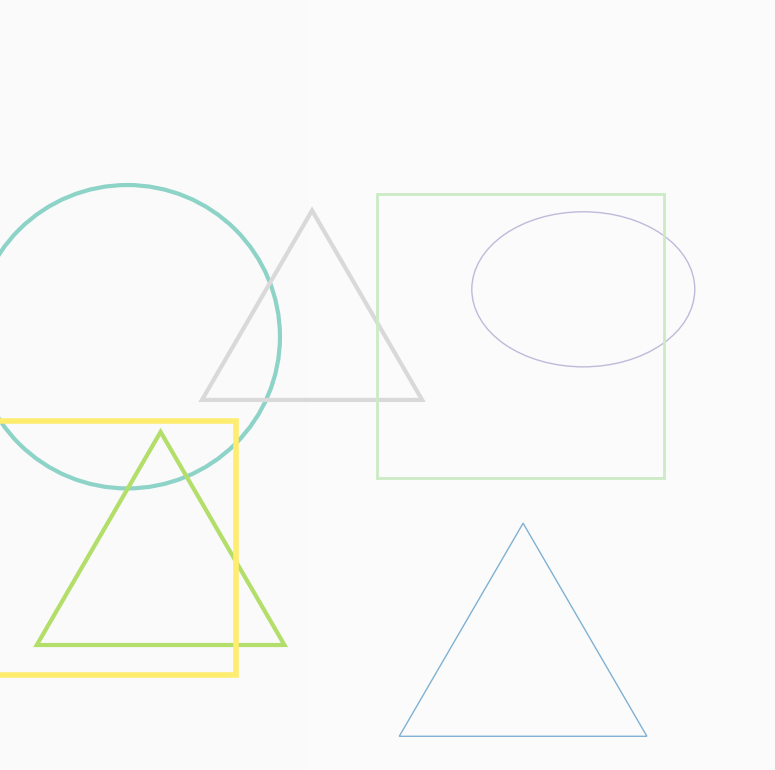[{"shape": "circle", "thickness": 1.5, "radius": 0.98, "center": [0.164, 0.563]}, {"shape": "oval", "thickness": 0.5, "radius": 0.72, "center": [0.753, 0.624]}, {"shape": "triangle", "thickness": 0.5, "radius": 0.92, "center": [0.675, 0.136]}, {"shape": "triangle", "thickness": 1.5, "radius": 0.92, "center": [0.207, 0.255]}, {"shape": "triangle", "thickness": 1.5, "radius": 0.82, "center": [0.403, 0.563]}, {"shape": "square", "thickness": 1, "radius": 0.93, "center": [0.672, 0.564]}, {"shape": "square", "thickness": 2, "radius": 0.82, "center": [0.14, 0.288]}]